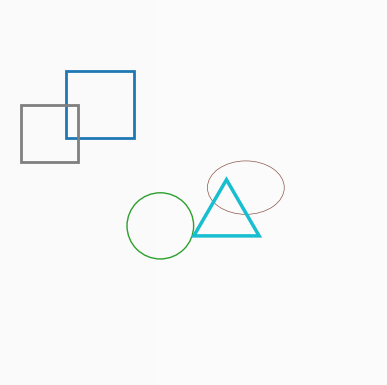[{"shape": "square", "thickness": 2, "radius": 0.44, "center": [0.258, 0.729]}, {"shape": "circle", "thickness": 1, "radius": 0.43, "center": [0.414, 0.413]}, {"shape": "oval", "thickness": 0.5, "radius": 0.5, "center": [0.634, 0.513]}, {"shape": "square", "thickness": 2, "radius": 0.37, "center": [0.128, 0.653]}, {"shape": "triangle", "thickness": 2.5, "radius": 0.49, "center": [0.584, 0.436]}]